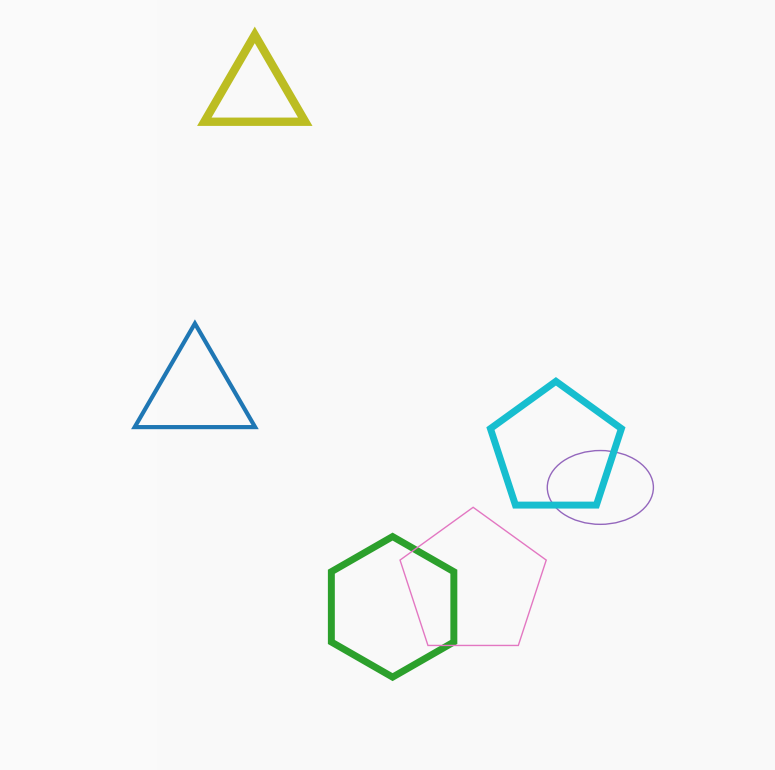[{"shape": "triangle", "thickness": 1.5, "radius": 0.45, "center": [0.251, 0.49]}, {"shape": "hexagon", "thickness": 2.5, "radius": 0.46, "center": [0.507, 0.212]}, {"shape": "oval", "thickness": 0.5, "radius": 0.34, "center": [0.775, 0.367]}, {"shape": "pentagon", "thickness": 0.5, "radius": 0.5, "center": [0.61, 0.242]}, {"shape": "triangle", "thickness": 3, "radius": 0.38, "center": [0.329, 0.879]}, {"shape": "pentagon", "thickness": 2.5, "radius": 0.44, "center": [0.717, 0.416]}]